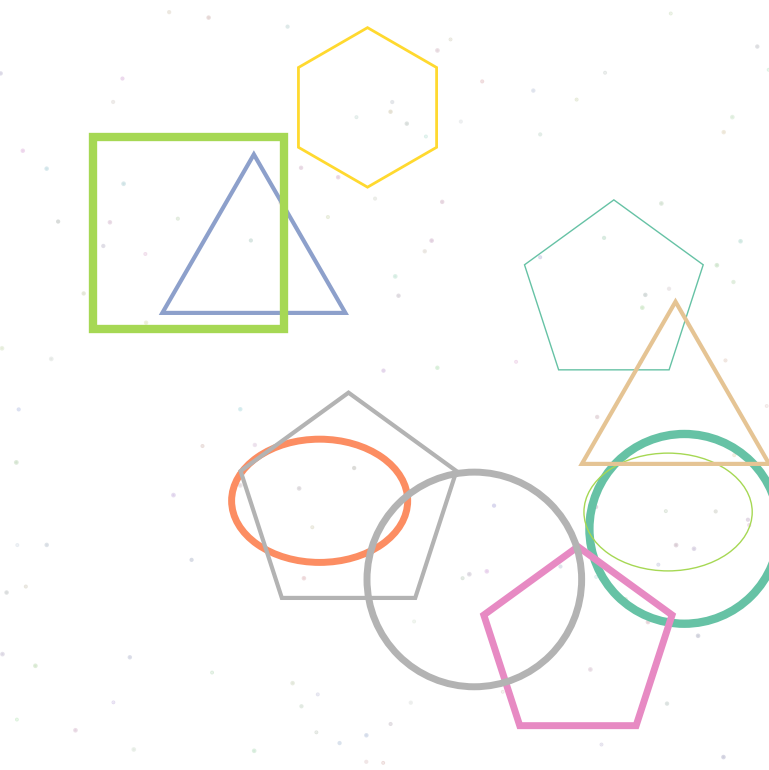[{"shape": "pentagon", "thickness": 0.5, "radius": 0.61, "center": [0.797, 0.618]}, {"shape": "circle", "thickness": 3, "radius": 0.62, "center": [0.889, 0.313]}, {"shape": "oval", "thickness": 2.5, "radius": 0.57, "center": [0.415, 0.35]}, {"shape": "triangle", "thickness": 1.5, "radius": 0.69, "center": [0.33, 0.662]}, {"shape": "pentagon", "thickness": 2.5, "radius": 0.64, "center": [0.751, 0.162]}, {"shape": "square", "thickness": 3, "radius": 0.62, "center": [0.245, 0.697]}, {"shape": "oval", "thickness": 0.5, "radius": 0.55, "center": [0.868, 0.335]}, {"shape": "hexagon", "thickness": 1, "radius": 0.52, "center": [0.477, 0.861]}, {"shape": "triangle", "thickness": 1.5, "radius": 0.7, "center": [0.877, 0.468]}, {"shape": "circle", "thickness": 2.5, "radius": 0.7, "center": [0.616, 0.247]}, {"shape": "pentagon", "thickness": 1.5, "radius": 0.74, "center": [0.453, 0.343]}]